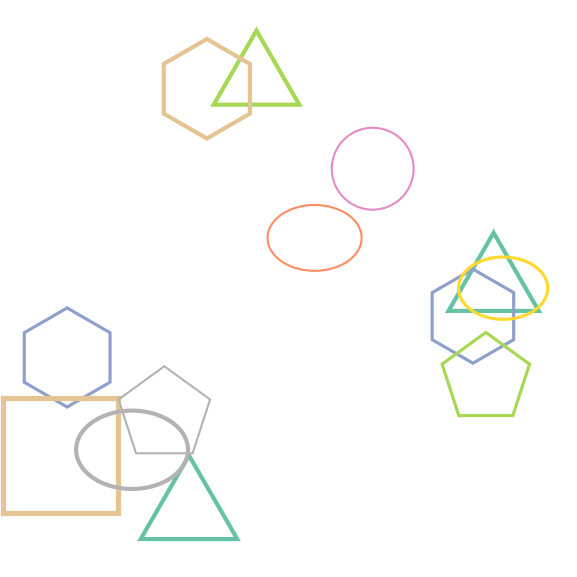[{"shape": "triangle", "thickness": 2, "radius": 0.45, "center": [0.855, 0.506]}, {"shape": "triangle", "thickness": 2, "radius": 0.48, "center": [0.327, 0.114]}, {"shape": "oval", "thickness": 1, "radius": 0.41, "center": [0.545, 0.587]}, {"shape": "hexagon", "thickness": 1.5, "radius": 0.43, "center": [0.116, 0.38]}, {"shape": "hexagon", "thickness": 1.5, "radius": 0.41, "center": [0.819, 0.452]}, {"shape": "circle", "thickness": 1, "radius": 0.35, "center": [0.645, 0.707]}, {"shape": "triangle", "thickness": 2, "radius": 0.43, "center": [0.444, 0.861]}, {"shape": "pentagon", "thickness": 1.5, "radius": 0.4, "center": [0.841, 0.344]}, {"shape": "oval", "thickness": 1.5, "radius": 0.39, "center": [0.871, 0.5]}, {"shape": "hexagon", "thickness": 2, "radius": 0.43, "center": [0.358, 0.845]}, {"shape": "square", "thickness": 2.5, "radius": 0.5, "center": [0.105, 0.21]}, {"shape": "pentagon", "thickness": 1, "radius": 0.42, "center": [0.285, 0.282]}, {"shape": "oval", "thickness": 2, "radius": 0.48, "center": [0.229, 0.22]}]